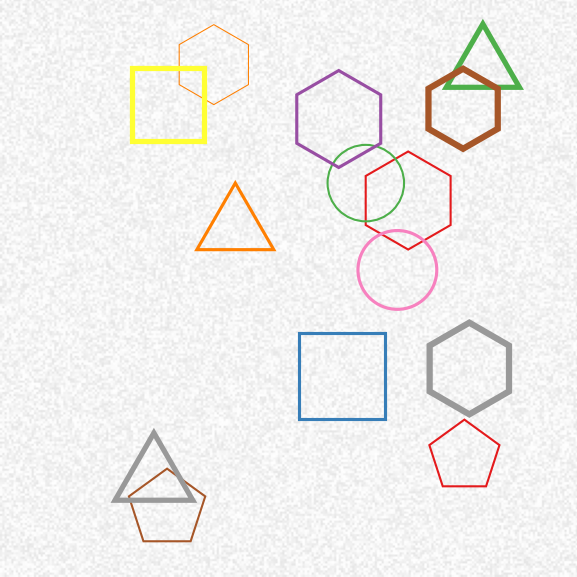[{"shape": "hexagon", "thickness": 1, "radius": 0.42, "center": [0.707, 0.652]}, {"shape": "pentagon", "thickness": 1, "radius": 0.32, "center": [0.804, 0.209]}, {"shape": "square", "thickness": 1.5, "radius": 0.37, "center": [0.592, 0.348]}, {"shape": "circle", "thickness": 1, "radius": 0.33, "center": [0.633, 0.682]}, {"shape": "triangle", "thickness": 2.5, "radius": 0.37, "center": [0.836, 0.885]}, {"shape": "hexagon", "thickness": 1.5, "radius": 0.42, "center": [0.587, 0.793]}, {"shape": "hexagon", "thickness": 0.5, "radius": 0.35, "center": [0.37, 0.887]}, {"shape": "triangle", "thickness": 1.5, "radius": 0.38, "center": [0.407, 0.605]}, {"shape": "square", "thickness": 2.5, "radius": 0.31, "center": [0.291, 0.818]}, {"shape": "pentagon", "thickness": 1, "radius": 0.35, "center": [0.289, 0.118]}, {"shape": "hexagon", "thickness": 3, "radius": 0.35, "center": [0.802, 0.811]}, {"shape": "circle", "thickness": 1.5, "radius": 0.34, "center": [0.688, 0.532]}, {"shape": "triangle", "thickness": 2.5, "radius": 0.39, "center": [0.266, 0.172]}, {"shape": "hexagon", "thickness": 3, "radius": 0.4, "center": [0.813, 0.361]}]